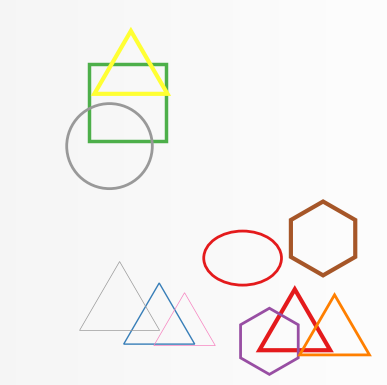[{"shape": "oval", "thickness": 2, "radius": 0.5, "center": [0.626, 0.33]}, {"shape": "triangle", "thickness": 3, "radius": 0.53, "center": [0.761, 0.143]}, {"shape": "triangle", "thickness": 1, "radius": 0.53, "center": [0.411, 0.159]}, {"shape": "square", "thickness": 2.5, "radius": 0.5, "center": [0.328, 0.734]}, {"shape": "hexagon", "thickness": 2, "radius": 0.43, "center": [0.695, 0.113]}, {"shape": "triangle", "thickness": 2, "radius": 0.52, "center": [0.863, 0.13]}, {"shape": "triangle", "thickness": 3, "radius": 0.54, "center": [0.338, 0.811]}, {"shape": "hexagon", "thickness": 3, "radius": 0.48, "center": [0.834, 0.381]}, {"shape": "triangle", "thickness": 0.5, "radius": 0.46, "center": [0.476, 0.148]}, {"shape": "circle", "thickness": 2, "radius": 0.55, "center": [0.283, 0.62]}, {"shape": "triangle", "thickness": 0.5, "radius": 0.6, "center": [0.309, 0.201]}]